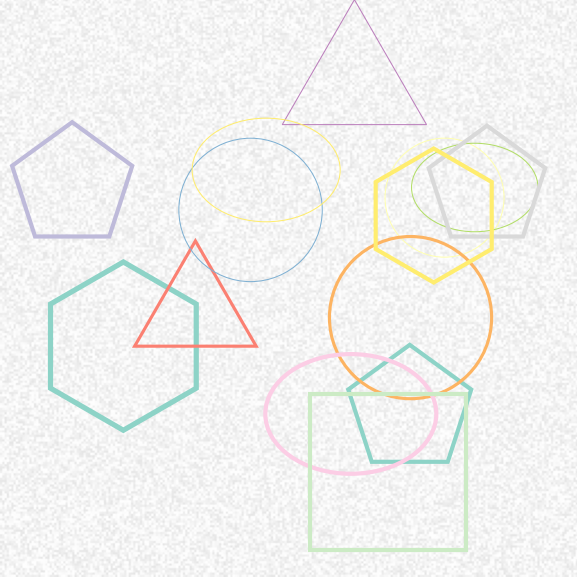[{"shape": "pentagon", "thickness": 2, "radius": 0.56, "center": [0.709, 0.29]}, {"shape": "hexagon", "thickness": 2.5, "radius": 0.73, "center": [0.214, 0.4]}, {"shape": "circle", "thickness": 0.5, "radius": 0.52, "center": [0.77, 0.657]}, {"shape": "pentagon", "thickness": 2, "radius": 0.55, "center": [0.125, 0.678]}, {"shape": "triangle", "thickness": 1.5, "radius": 0.61, "center": [0.338, 0.46]}, {"shape": "circle", "thickness": 0.5, "radius": 0.62, "center": [0.434, 0.636]}, {"shape": "circle", "thickness": 1.5, "radius": 0.7, "center": [0.711, 0.449]}, {"shape": "oval", "thickness": 0.5, "radius": 0.55, "center": [0.822, 0.674]}, {"shape": "oval", "thickness": 2, "radius": 0.74, "center": [0.607, 0.282]}, {"shape": "pentagon", "thickness": 2, "radius": 0.53, "center": [0.843, 0.675]}, {"shape": "triangle", "thickness": 0.5, "radius": 0.72, "center": [0.614, 0.855]}, {"shape": "square", "thickness": 2, "radius": 0.67, "center": [0.672, 0.182]}, {"shape": "hexagon", "thickness": 2, "radius": 0.58, "center": [0.751, 0.626]}, {"shape": "oval", "thickness": 0.5, "radius": 0.64, "center": [0.461, 0.705]}]